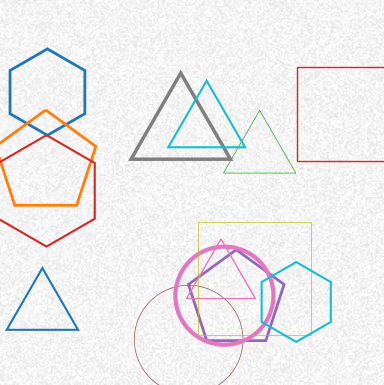[{"shape": "hexagon", "thickness": 2, "radius": 0.56, "center": [0.123, 0.761]}, {"shape": "triangle", "thickness": 1.5, "radius": 0.53, "center": [0.11, 0.197]}, {"shape": "pentagon", "thickness": 2, "radius": 0.68, "center": [0.119, 0.577]}, {"shape": "triangle", "thickness": 0.5, "radius": 0.54, "center": [0.674, 0.605]}, {"shape": "hexagon", "thickness": 1.5, "radius": 0.72, "center": [0.121, 0.504]}, {"shape": "square", "thickness": 1, "radius": 0.61, "center": [0.893, 0.704]}, {"shape": "pentagon", "thickness": 2, "radius": 0.65, "center": [0.614, 0.221]}, {"shape": "circle", "thickness": 0.5, "radius": 0.71, "center": [0.49, 0.118]}, {"shape": "triangle", "thickness": 1, "radius": 0.52, "center": [0.574, 0.276]}, {"shape": "circle", "thickness": 3, "radius": 0.64, "center": [0.583, 0.232]}, {"shape": "triangle", "thickness": 2.5, "radius": 0.75, "center": [0.469, 0.661]}, {"shape": "square", "thickness": 0.5, "radius": 0.73, "center": [0.66, 0.276]}, {"shape": "triangle", "thickness": 1.5, "radius": 0.58, "center": [0.537, 0.675]}, {"shape": "hexagon", "thickness": 1.5, "radius": 0.52, "center": [0.769, 0.216]}]